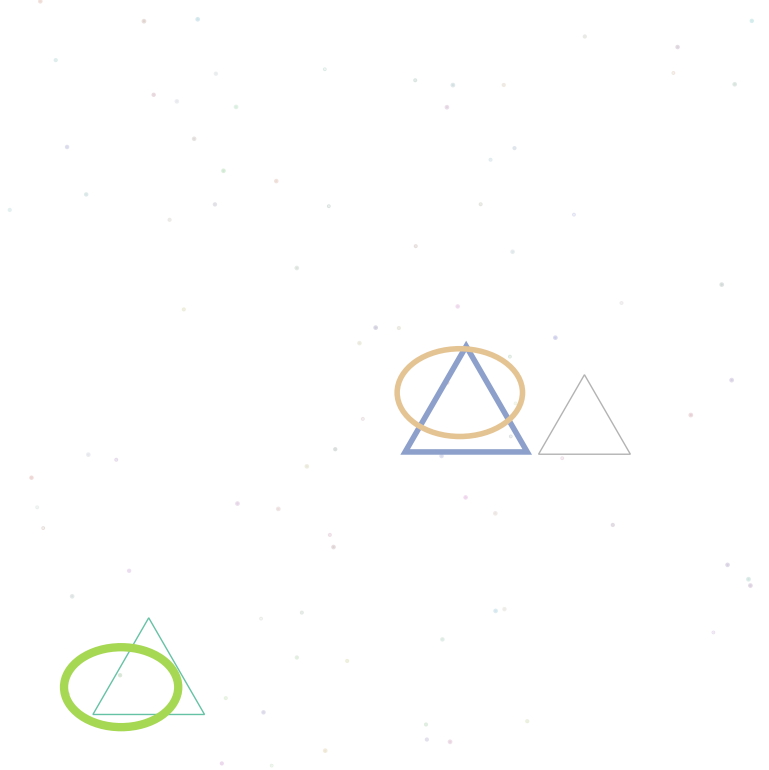[{"shape": "triangle", "thickness": 0.5, "radius": 0.42, "center": [0.193, 0.114]}, {"shape": "triangle", "thickness": 2, "radius": 0.46, "center": [0.605, 0.459]}, {"shape": "oval", "thickness": 3, "radius": 0.37, "center": [0.157, 0.108]}, {"shape": "oval", "thickness": 2, "radius": 0.41, "center": [0.597, 0.49]}, {"shape": "triangle", "thickness": 0.5, "radius": 0.34, "center": [0.759, 0.445]}]